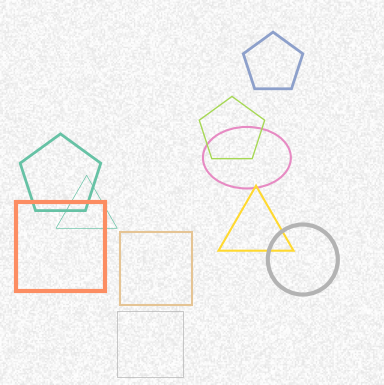[{"shape": "pentagon", "thickness": 2, "radius": 0.55, "center": [0.157, 0.542]}, {"shape": "triangle", "thickness": 0.5, "radius": 0.46, "center": [0.225, 0.453]}, {"shape": "square", "thickness": 3, "radius": 0.58, "center": [0.158, 0.359]}, {"shape": "pentagon", "thickness": 2, "radius": 0.41, "center": [0.709, 0.835]}, {"shape": "oval", "thickness": 1.5, "radius": 0.57, "center": [0.641, 0.59]}, {"shape": "pentagon", "thickness": 1, "radius": 0.45, "center": [0.603, 0.66]}, {"shape": "triangle", "thickness": 1.5, "radius": 0.56, "center": [0.665, 0.405]}, {"shape": "square", "thickness": 1.5, "radius": 0.47, "center": [0.405, 0.302]}, {"shape": "circle", "thickness": 3, "radius": 0.45, "center": [0.786, 0.326]}, {"shape": "square", "thickness": 0.5, "radius": 0.43, "center": [0.388, 0.107]}]